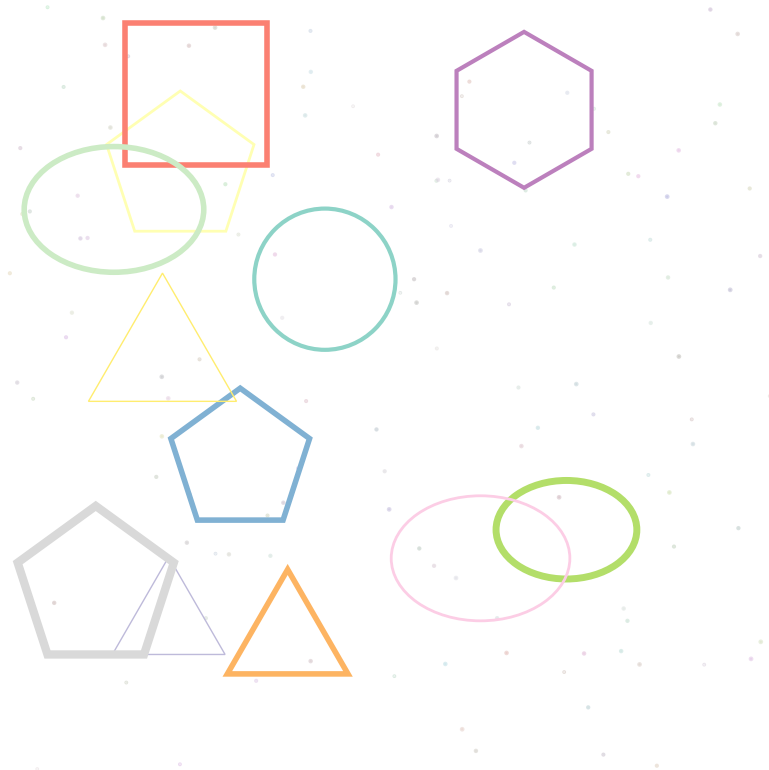[{"shape": "circle", "thickness": 1.5, "radius": 0.46, "center": [0.422, 0.637]}, {"shape": "pentagon", "thickness": 1, "radius": 0.5, "center": [0.234, 0.781]}, {"shape": "triangle", "thickness": 0.5, "radius": 0.42, "center": [0.219, 0.192]}, {"shape": "square", "thickness": 2, "radius": 0.46, "center": [0.255, 0.877]}, {"shape": "pentagon", "thickness": 2, "radius": 0.47, "center": [0.312, 0.401]}, {"shape": "triangle", "thickness": 2, "radius": 0.45, "center": [0.374, 0.17]}, {"shape": "oval", "thickness": 2.5, "radius": 0.46, "center": [0.736, 0.312]}, {"shape": "oval", "thickness": 1, "radius": 0.58, "center": [0.624, 0.275]}, {"shape": "pentagon", "thickness": 3, "radius": 0.53, "center": [0.124, 0.236]}, {"shape": "hexagon", "thickness": 1.5, "radius": 0.51, "center": [0.681, 0.857]}, {"shape": "oval", "thickness": 2, "radius": 0.58, "center": [0.148, 0.728]}, {"shape": "triangle", "thickness": 0.5, "radius": 0.56, "center": [0.211, 0.534]}]